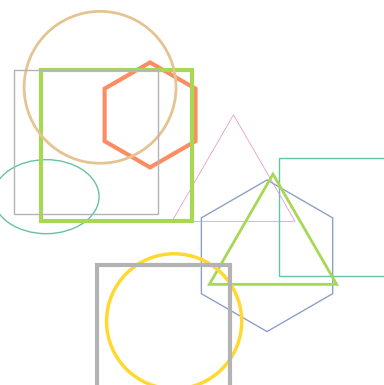[{"shape": "oval", "thickness": 1, "radius": 0.69, "center": [0.12, 0.489]}, {"shape": "square", "thickness": 1, "radius": 0.77, "center": [0.878, 0.437]}, {"shape": "hexagon", "thickness": 3, "radius": 0.68, "center": [0.39, 0.702]}, {"shape": "hexagon", "thickness": 1, "radius": 0.98, "center": [0.694, 0.336]}, {"shape": "triangle", "thickness": 0.5, "radius": 0.92, "center": [0.606, 0.517]}, {"shape": "triangle", "thickness": 2, "radius": 0.95, "center": [0.709, 0.357]}, {"shape": "square", "thickness": 3, "radius": 0.98, "center": [0.302, 0.621]}, {"shape": "circle", "thickness": 2.5, "radius": 0.88, "center": [0.452, 0.165]}, {"shape": "circle", "thickness": 2, "radius": 0.99, "center": [0.26, 0.773]}, {"shape": "square", "thickness": 3, "radius": 0.87, "center": [0.425, 0.139]}, {"shape": "square", "thickness": 1, "radius": 0.94, "center": [0.224, 0.631]}]